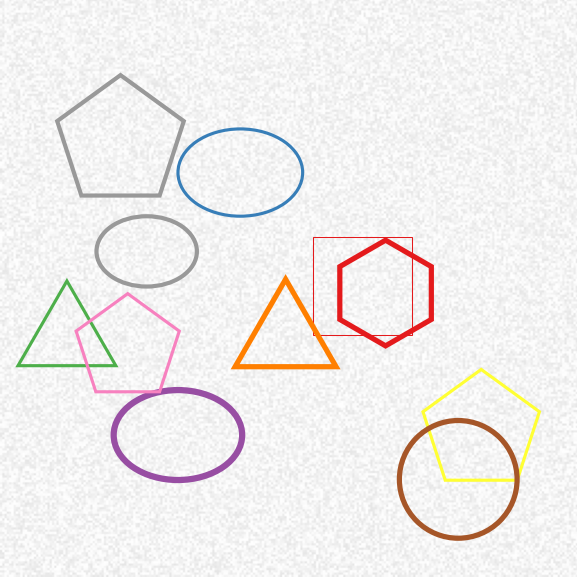[{"shape": "hexagon", "thickness": 2.5, "radius": 0.46, "center": [0.668, 0.492]}, {"shape": "square", "thickness": 0.5, "radius": 0.43, "center": [0.627, 0.504]}, {"shape": "oval", "thickness": 1.5, "radius": 0.54, "center": [0.416, 0.7]}, {"shape": "triangle", "thickness": 1.5, "radius": 0.49, "center": [0.116, 0.415]}, {"shape": "oval", "thickness": 3, "radius": 0.56, "center": [0.308, 0.246]}, {"shape": "triangle", "thickness": 2.5, "radius": 0.5, "center": [0.495, 0.415]}, {"shape": "pentagon", "thickness": 1.5, "radius": 0.53, "center": [0.833, 0.253]}, {"shape": "circle", "thickness": 2.5, "radius": 0.51, "center": [0.793, 0.169]}, {"shape": "pentagon", "thickness": 1.5, "radius": 0.47, "center": [0.221, 0.397]}, {"shape": "oval", "thickness": 2, "radius": 0.43, "center": [0.254, 0.564]}, {"shape": "pentagon", "thickness": 2, "radius": 0.58, "center": [0.209, 0.754]}]